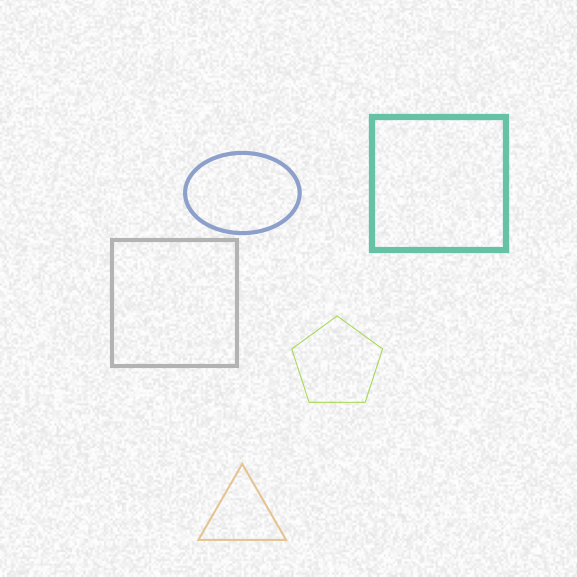[{"shape": "square", "thickness": 3, "radius": 0.58, "center": [0.76, 0.682]}, {"shape": "oval", "thickness": 2, "radius": 0.5, "center": [0.42, 0.665]}, {"shape": "pentagon", "thickness": 0.5, "radius": 0.41, "center": [0.584, 0.369]}, {"shape": "triangle", "thickness": 1, "radius": 0.44, "center": [0.419, 0.108]}, {"shape": "square", "thickness": 2, "radius": 0.54, "center": [0.303, 0.474]}]